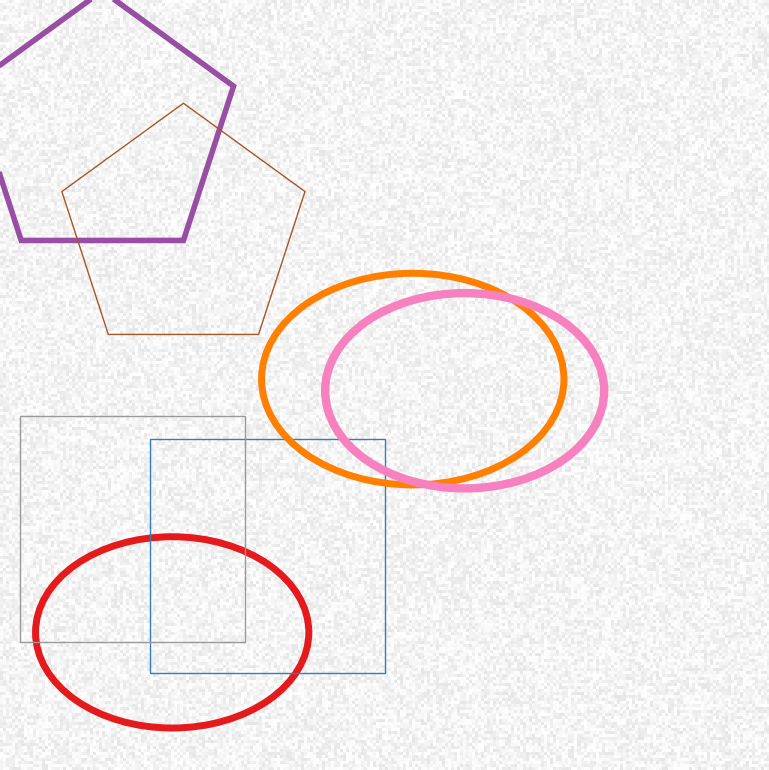[{"shape": "oval", "thickness": 2.5, "radius": 0.89, "center": [0.224, 0.179]}, {"shape": "square", "thickness": 0.5, "radius": 0.76, "center": [0.348, 0.278]}, {"shape": "pentagon", "thickness": 2, "radius": 0.9, "center": [0.133, 0.833]}, {"shape": "oval", "thickness": 2.5, "radius": 0.98, "center": [0.536, 0.508]}, {"shape": "pentagon", "thickness": 0.5, "radius": 0.83, "center": [0.238, 0.7]}, {"shape": "oval", "thickness": 3, "radius": 0.91, "center": [0.603, 0.493]}, {"shape": "square", "thickness": 0.5, "radius": 0.73, "center": [0.172, 0.313]}]